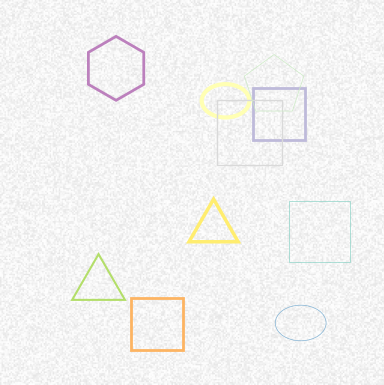[{"shape": "square", "thickness": 0.5, "radius": 0.39, "center": [0.829, 0.399]}, {"shape": "oval", "thickness": 3, "radius": 0.31, "center": [0.586, 0.738]}, {"shape": "square", "thickness": 2, "radius": 0.34, "center": [0.724, 0.704]}, {"shape": "oval", "thickness": 0.5, "radius": 0.33, "center": [0.781, 0.161]}, {"shape": "square", "thickness": 2, "radius": 0.34, "center": [0.409, 0.158]}, {"shape": "triangle", "thickness": 1.5, "radius": 0.4, "center": [0.256, 0.261]}, {"shape": "square", "thickness": 1, "radius": 0.42, "center": [0.647, 0.656]}, {"shape": "hexagon", "thickness": 2, "radius": 0.42, "center": [0.301, 0.822]}, {"shape": "pentagon", "thickness": 0.5, "radius": 0.41, "center": [0.712, 0.777]}, {"shape": "triangle", "thickness": 2.5, "radius": 0.37, "center": [0.555, 0.409]}]